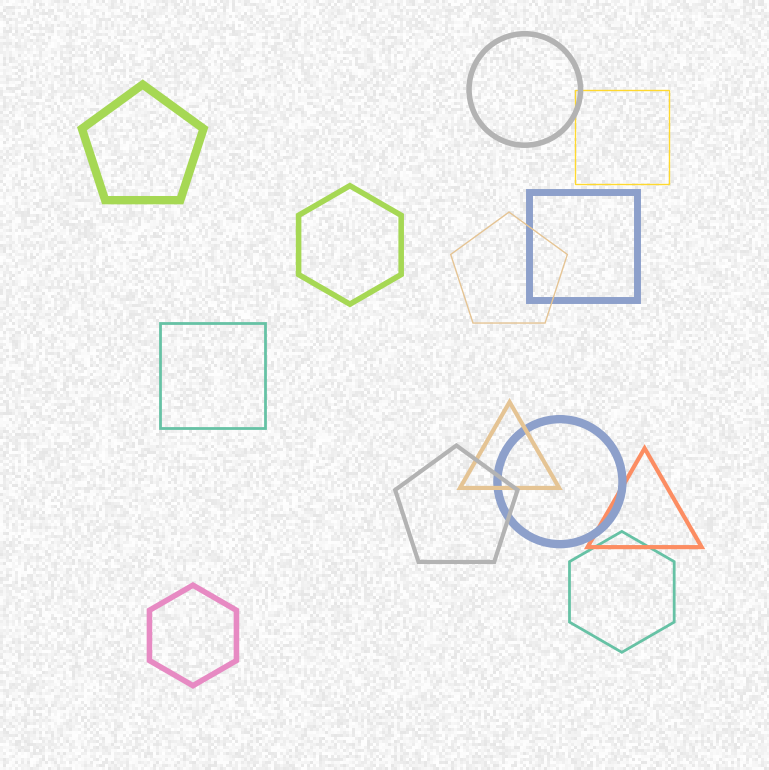[{"shape": "square", "thickness": 1, "radius": 0.34, "center": [0.276, 0.512]}, {"shape": "hexagon", "thickness": 1, "radius": 0.39, "center": [0.808, 0.231]}, {"shape": "triangle", "thickness": 1.5, "radius": 0.43, "center": [0.837, 0.332]}, {"shape": "square", "thickness": 2.5, "radius": 0.35, "center": [0.757, 0.681]}, {"shape": "circle", "thickness": 3, "radius": 0.41, "center": [0.727, 0.374]}, {"shape": "hexagon", "thickness": 2, "radius": 0.33, "center": [0.251, 0.175]}, {"shape": "pentagon", "thickness": 3, "radius": 0.42, "center": [0.185, 0.807]}, {"shape": "hexagon", "thickness": 2, "radius": 0.38, "center": [0.454, 0.682]}, {"shape": "square", "thickness": 0.5, "radius": 0.3, "center": [0.808, 0.822]}, {"shape": "pentagon", "thickness": 0.5, "radius": 0.4, "center": [0.661, 0.645]}, {"shape": "triangle", "thickness": 1.5, "radius": 0.37, "center": [0.662, 0.404]}, {"shape": "circle", "thickness": 2, "radius": 0.36, "center": [0.682, 0.884]}, {"shape": "pentagon", "thickness": 1.5, "radius": 0.42, "center": [0.593, 0.338]}]